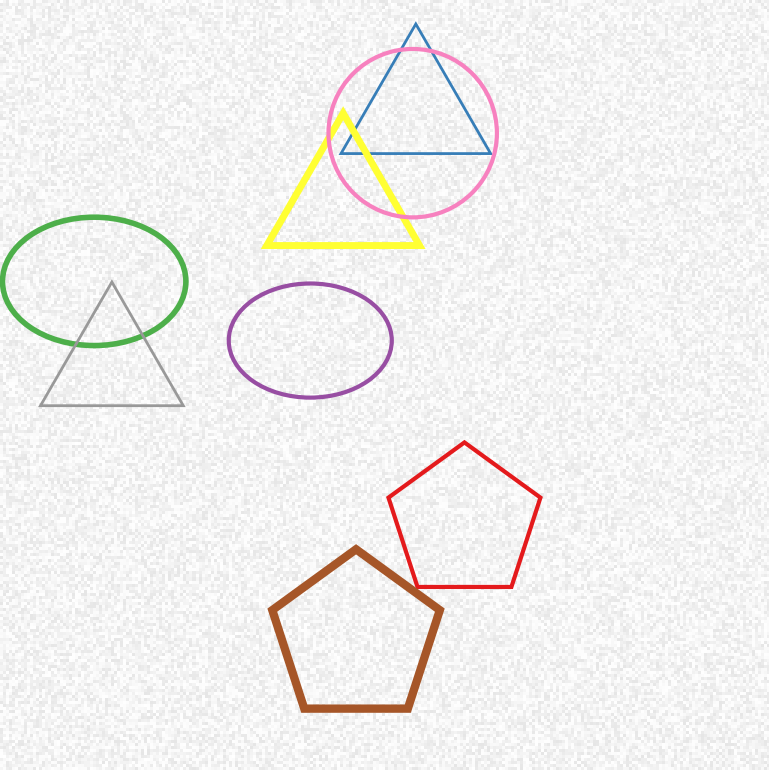[{"shape": "pentagon", "thickness": 1.5, "radius": 0.52, "center": [0.603, 0.322]}, {"shape": "triangle", "thickness": 1, "radius": 0.56, "center": [0.54, 0.857]}, {"shape": "oval", "thickness": 2, "radius": 0.6, "center": [0.122, 0.635]}, {"shape": "oval", "thickness": 1.5, "radius": 0.53, "center": [0.403, 0.558]}, {"shape": "triangle", "thickness": 2.5, "radius": 0.57, "center": [0.446, 0.738]}, {"shape": "pentagon", "thickness": 3, "radius": 0.57, "center": [0.462, 0.172]}, {"shape": "circle", "thickness": 1.5, "radius": 0.55, "center": [0.536, 0.827]}, {"shape": "triangle", "thickness": 1, "radius": 0.54, "center": [0.145, 0.527]}]